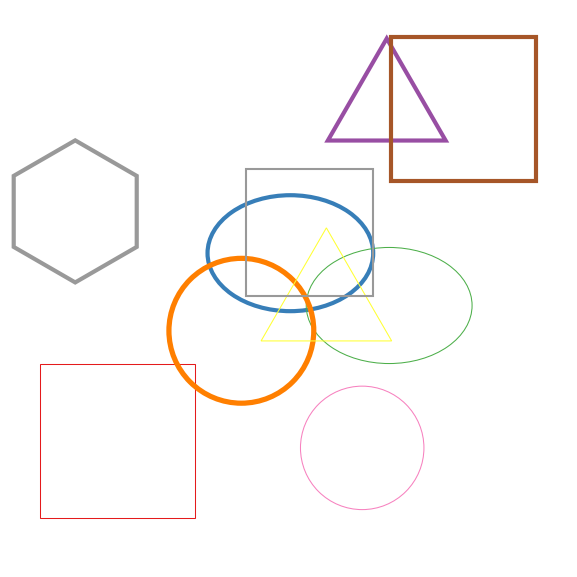[{"shape": "square", "thickness": 0.5, "radius": 0.67, "center": [0.203, 0.236]}, {"shape": "oval", "thickness": 2, "radius": 0.72, "center": [0.503, 0.561]}, {"shape": "oval", "thickness": 0.5, "radius": 0.72, "center": [0.674, 0.47]}, {"shape": "triangle", "thickness": 2, "radius": 0.59, "center": [0.67, 0.815]}, {"shape": "circle", "thickness": 2.5, "radius": 0.63, "center": [0.418, 0.426]}, {"shape": "triangle", "thickness": 0.5, "radius": 0.65, "center": [0.565, 0.474]}, {"shape": "square", "thickness": 2, "radius": 0.63, "center": [0.803, 0.81]}, {"shape": "circle", "thickness": 0.5, "radius": 0.53, "center": [0.627, 0.224]}, {"shape": "square", "thickness": 1, "radius": 0.55, "center": [0.536, 0.597]}, {"shape": "hexagon", "thickness": 2, "radius": 0.61, "center": [0.13, 0.633]}]